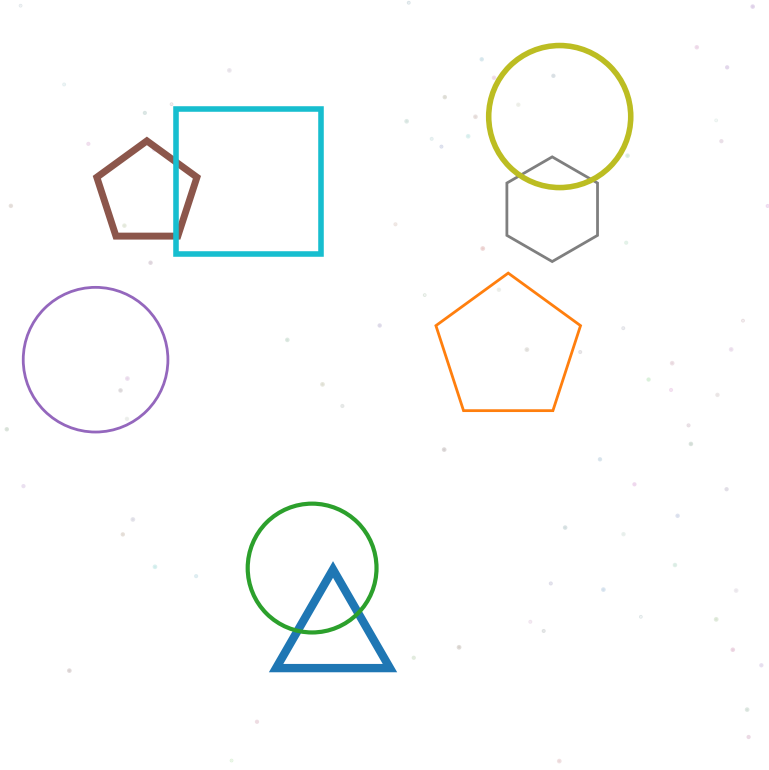[{"shape": "triangle", "thickness": 3, "radius": 0.43, "center": [0.432, 0.175]}, {"shape": "pentagon", "thickness": 1, "radius": 0.49, "center": [0.66, 0.547]}, {"shape": "circle", "thickness": 1.5, "radius": 0.42, "center": [0.405, 0.262]}, {"shape": "circle", "thickness": 1, "radius": 0.47, "center": [0.124, 0.533]}, {"shape": "pentagon", "thickness": 2.5, "radius": 0.34, "center": [0.191, 0.749]}, {"shape": "hexagon", "thickness": 1, "radius": 0.34, "center": [0.717, 0.728]}, {"shape": "circle", "thickness": 2, "radius": 0.46, "center": [0.727, 0.849]}, {"shape": "square", "thickness": 2, "radius": 0.47, "center": [0.322, 0.764]}]